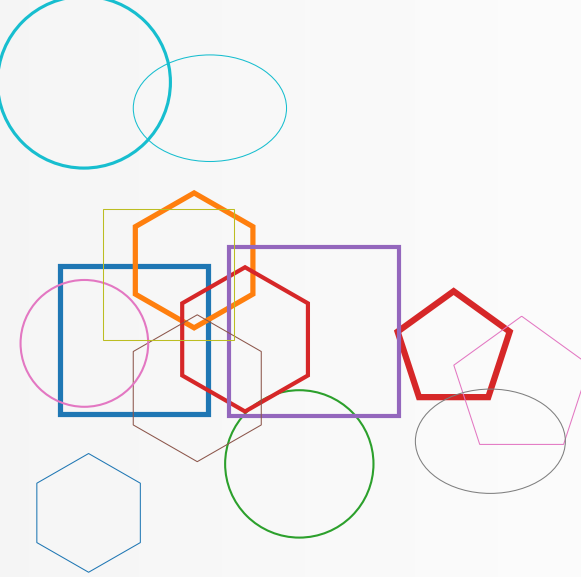[{"shape": "hexagon", "thickness": 0.5, "radius": 0.51, "center": [0.152, 0.111]}, {"shape": "square", "thickness": 2.5, "radius": 0.64, "center": [0.231, 0.411]}, {"shape": "hexagon", "thickness": 2.5, "radius": 0.58, "center": [0.334, 0.548]}, {"shape": "circle", "thickness": 1, "radius": 0.64, "center": [0.515, 0.196]}, {"shape": "hexagon", "thickness": 2, "radius": 0.62, "center": [0.422, 0.411]}, {"shape": "pentagon", "thickness": 3, "radius": 0.51, "center": [0.78, 0.393]}, {"shape": "square", "thickness": 2, "radius": 0.73, "center": [0.54, 0.425]}, {"shape": "hexagon", "thickness": 0.5, "radius": 0.64, "center": [0.339, 0.327]}, {"shape": "circle", "thickness": 1, "radius": 0.55, "center": [0.145, 0.405]}, {"shape": "pentagon", "thickness": 0.5, "radius": 0.61, "center": [0.897, 0.329]}, {"shape": "oval", "thickness": 0.5, "radius": 0.65, "center": [0.844, 0.235]}, {"shape": "square", "thickness": 0.5, "radius": 0.57, "center": [0.29, 0.524]}, {"shape": "oval", "thickness": 0.5, "radius": 0.66, "center": [0.361, 0.812]}, {"shape": "circle", "thickness": 1.5, "radius": 0.74, "center": [0.144, 0.857]}]